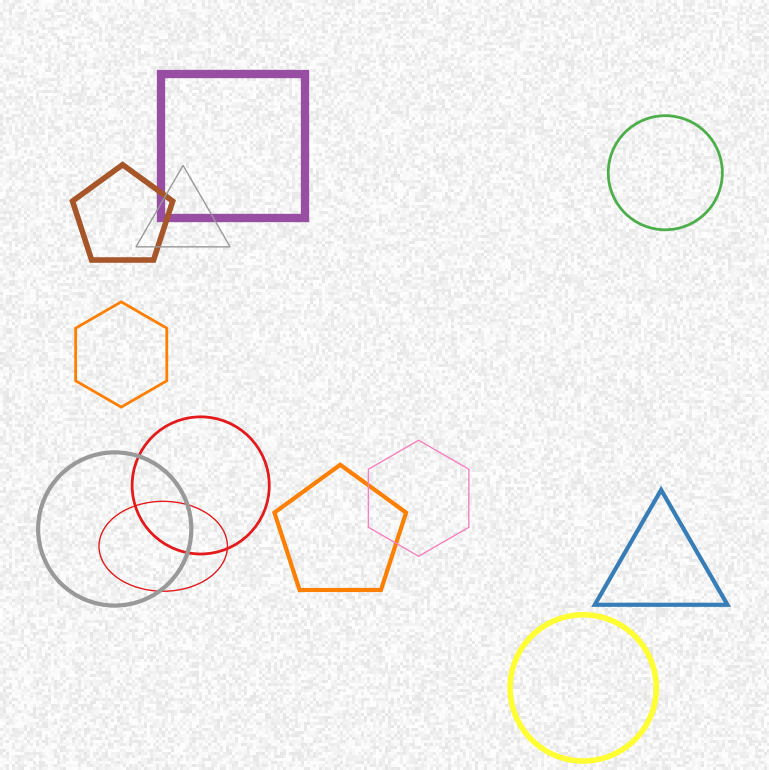[{"shape": "oval", "thickness": 0.5, "radius": 0.42, "center": [0.212, 0.291]}, {"shape": "circle", "thickness": 1, "radius": 0.45, "center": [0.261, 0.37]}, {"shape": "triangle", "thickness": 1.5, "radius": 0.5, "center": [0.859, 0.264]}, {"shape": "circle", "thickness": 1, "radius": 0.37, "center": [0.864, 0.776]}, {"shape": "square", "thickness": 3, "radius": 0.47, "center": [0.303, 0.811]}, {"shape": "hexagon", "thickness": 1, "radius": 0.34, "center": [0.157, 0.54]}, {"shape": "pentagon", "thickness": 1.5, "radius": 0.45, "center": [0.442, 0.307]}, {"shape": "circle", "thickness": 2, "radius": 0.47, "center": [0.757, 0.107]}, {"shape": "pentagon", "thickness": 2, "radius": 0.34, "center": [0.159, 0.718]}, {"shape": "hexagon", "thickness": 0.5, "radius": 0.38, "center": [0.544, 0.353]}, {"shape": "circle", "thickness": 1.5, "radius": 0.5, "center": [0.149, 0.313]}, {"shape": "triangle", "thickness": 0.5, "radius": 0.35, "center": [0.238, 0.715]}]